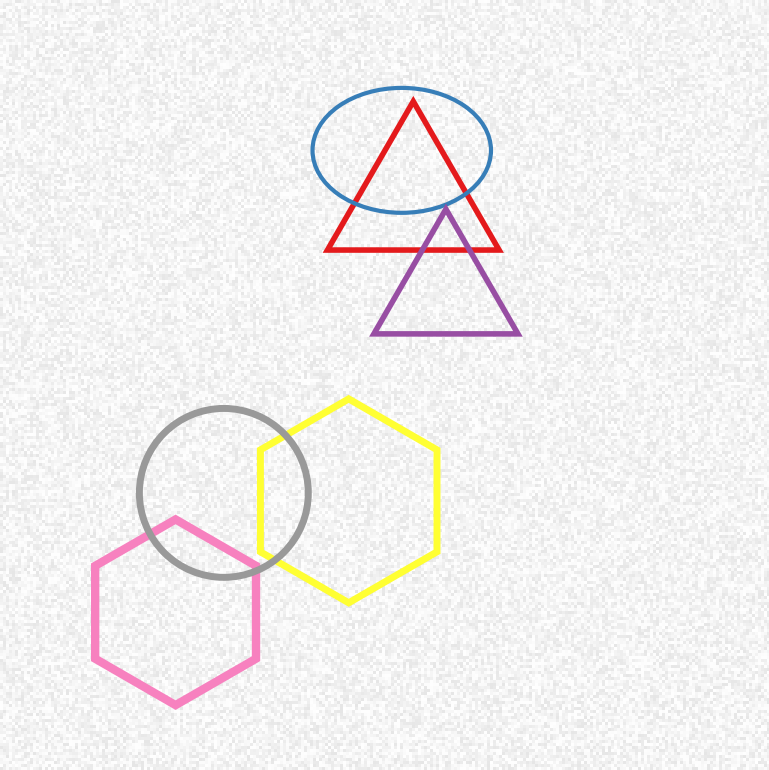[{"shape": "triangle", "thickness": 2, "radius": 0.64, "center": [0.537, 0.74]}, {"shape": "oval", "thickness": 1.5, "radius": 0.58, "center": [0.522, 0.805]}, {"shape": "triangle", "thickness": 2, "radius": 0.54, "center": [0.579, 0.62]}, {"shape": "hexagon", "thickness": 2.5, "radius": 0.66, "center": [0.453, 0.35]}, {"shape": "hexagon", "thickness": 3, "radius": 0.6, "center": [0.228, 0.205]}, {"shape": "circle", "thickness": 2.5, "radius": 0.55, "center": [0.291, 0.36]}]